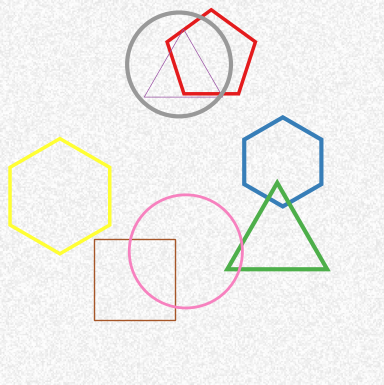[{"shape": "pentagon", "thickness": 2.5, "radius": 0.6, "center": [0.549, 0.854]}, {"shape": "hexagon", "thickness": 3, "radius": 0.58, "center": [0.735, 0.579]}, {"shape": "triangle", "thickness": 3, "radius": 0.75, "center": [0.72, 0.376]}, {"shape": "triangle", "thickness": 0.5, "radius": 0.59, "center": [0.477, 0.807]}, {"shape": "hexagon", "thickness": 2.5, "radius": 0.75, "center": [0.156, 0.49]}, {"shape": "square", "thickness": 1, "radius": 0.53, "center": [0.35, 0.275]}, {"shape": "circle", "thickness": 2, "radius": 0.73, "center": [0.483, 0.347]}, {"shape": "circle", "thickness": 3, "radius": 0.67, "center": [0.465, 0.833]}]